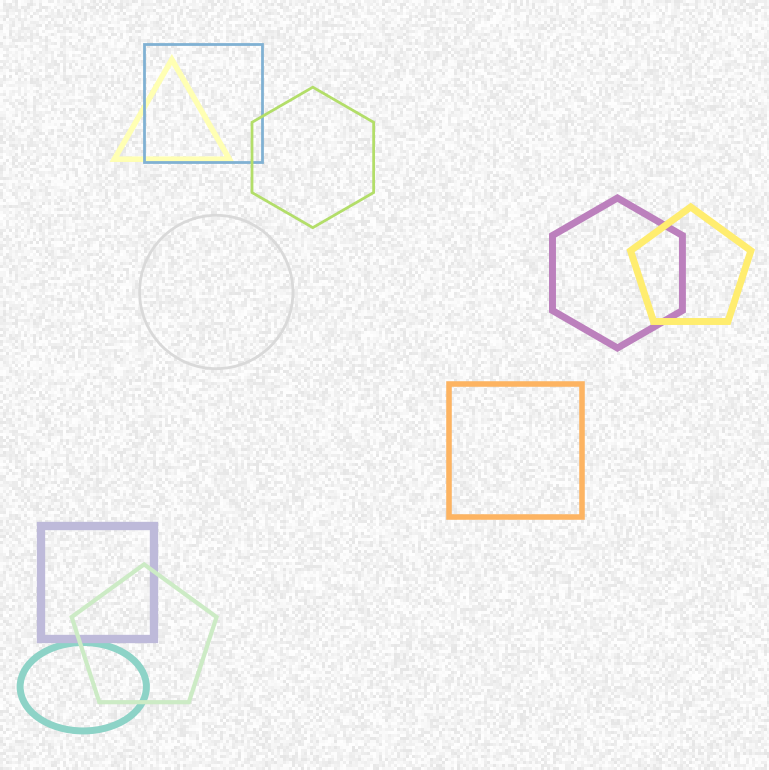[{"shape": "oval", "thickness": 2.5, "radius": 0.41, "center": [0.108, 0.108]}, {"shape": "triangle", "thickness": 2, "radius": 0.43, "center": [0.223, 0.836]}, {"shape": "square", "thickness": 3, "radius": 0.37, "center": [0.127, 0.244]}, {"shape": "square", "thickness": 1, "radius": 0.39, "center": [0.264, 0.866]}, {"shape": "square", "thickness": 2, "radius": 0.43, "center": [0.67, 0.415]}, {"shape": "hexagon", "thickness": 1, "radius": 0.46, "center": [0.406, 0.796]}, {"shape": "circle", "thickness": 1, "radius": 0.5, "center": [0.281, 0.621]}, {"shape": "hexagon", "thickness": 2.5, "radius": 0.49, "center": [0.802, 0.645]}, {"shape": "pentagon", "thickness": 1.5, "radius": 0.49, "center": [0.187, 0.168]}, {"shape": "pentagon", "thickness": 2.5, "radius": 0.41, "center": [0.897, 0.649]}]